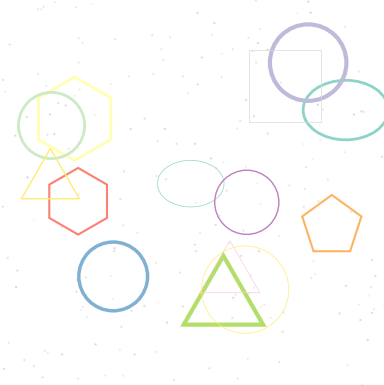[{"shape": "oval", "thickness": 0.5, "radius": 0.43, "center": [0.495, 0.523]}, {"shape": "oval", "thickness": 2, "radius": 0.55, "center": [0.898, 0.714]}, {"shape": "hexagon", "thickness": 2, "radius": 0.54, "center": [0.194, 0.692]}, {"shape": "circle", "thickness": 3, "radius": 0.5, "center": [0.8, 0.837]}, {"shape": "hexagon", "thickness": 1.5, "radius": 0.43, "center": [0.203, 0.477]}, {"shape": "circle", "thickness": 2.5, "radius": 0.45, "center": [0.294, 0.282]}, {"shape": "pentagon", "thickness": 1.5, "radius": 0.4, "center": [0.862, 0.413]}, {"shape": "triangle", "thickness": 3, "radius": 0.6, "center": [0.58, 0.216]}, {"shape": "triangle", "thickness": 0.5, "radius": 0.45, "center": [0.597, 0.285]}, {"shape": "square", "thickness": 0.5, "radius": 0.47, "center": [0.74, 0.777]}, {"shape": "circle", "thickness": 1, "radius": 0.42, "center": [0.641, 0.475]}, {"shape": "circle", "thickness": 2, "radius": 0.43, "center": [0.134, 0.674]}, {"shape": "circle", "thickness": 0.5, "radius": 0.57, "center": [0.637, 0.248]}, {"shape": "triangle", "thickness": 1, "radius": 0.43, "center": [0.131, 0.527]}]